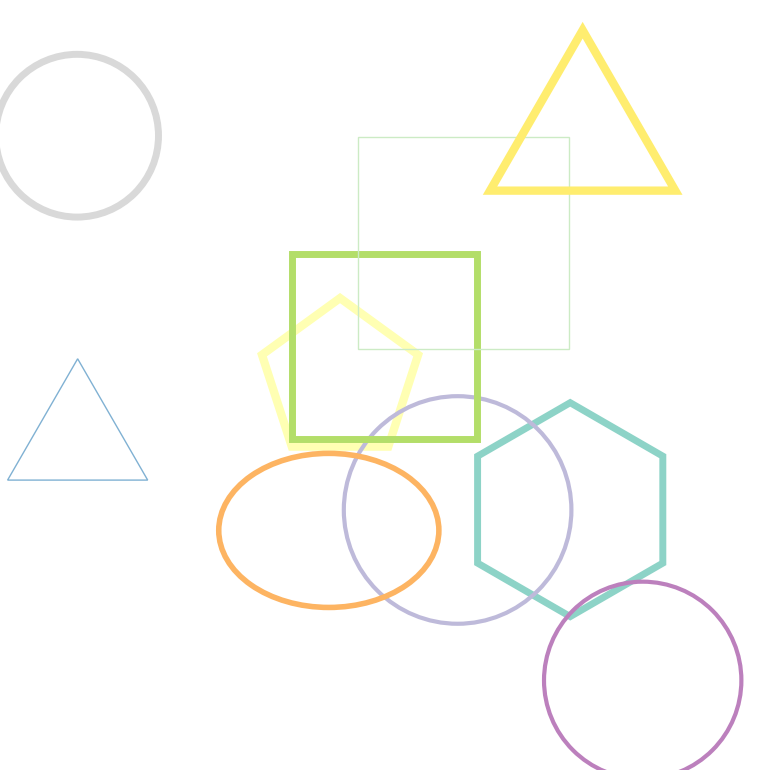[{"shape": "hexagon", "thickness": 2.5, "radius": 0.69, "center": [0.741, 0.338]}, {"shape": "pentagon", "thickness": 3, "radius": 0.53, "center": [0.442, 0.506]}, {"shape": "circle", "thickness": 1.5, "radius": 0.74, "center": [0.594, 0.338]}, {"shape": "triangle", "thickness": 0.5, "radius": 0.53, "center": [0.101, 0.429]}, {"shape": "oval", "thickness": 2, "radius": 0.71, "center": [0.427, 0.311]}, {"shape": "square", "thickness": 2.5, "radius": 0.6, "center": [0.499, 0.55]}, {"shape": "circle", "thickness": 2.5, "radius": 0.53, "center": [0.1, 0.824]}, {"shape": "circle", "thickness": 1.5, "radius": 0.64, "center": [0.835, 0.116]}, {"shape": "square", "thickness": 0.5, "radius": 0.69, "center": [0.602, 0.684]}, {"shape": "triangle", "thickness": 3, "radius": 0.69, "center": [0.757, 0.822]}]